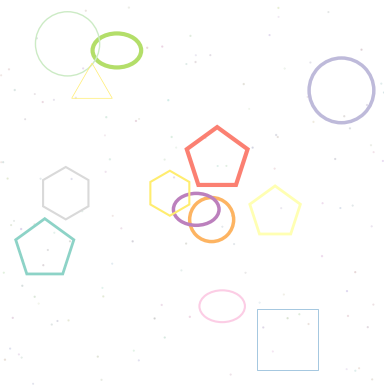[{"shape": "pentagon", "thickness": 2, "radius": 0.4, "center": [0.116, 0.353]}, {"shape": "pentagon", "thickness": 2, "radius": 0.35, "center": [0.715, 0.448]}, {"shape": "circle", "thickness": 2.5, "radius": 0.42, "center": [0.887, 0.765]}, {"shape": "pentagon", "thickness": 3, "radius": 0.42, "center": [0.564, 0.587]}, {"shape": "square", "thickness": 0.5, "radius": 0.4, "center": [0.747, 0.118]}, {"shape": "circle", "thickness": 2.5, "radius": 0.29, "center": [0.55, 0.43]}, {"shape": "oval", "thickness": 3, "radius": 0.32, "center": [0.304, 0.869]}, {"shape": "oval", "thickness": 1.5, "radius": 0.3, "center": [0.577, 0.205]}, {"shape": "hexagon", "thickness": 1.5, "radius": 0.34, "center": [0.171, 0.498]}, {"shape": "oval", "thickness": 2.5, "radius": 0.3, "center": [0.51, 0.456]}, {"shape": "circle", "thickness": 1, "radius": 0.42, "center": [0.175, 0.886]}, {"shape": "hexagon", "thickness": 1.5, "radius": 0.29, "center": [0.441, 0.498]}, {"shape": "triangle", "thickness": 0.5, "radius": 0.3, "center": [0.239, 0.775]}]